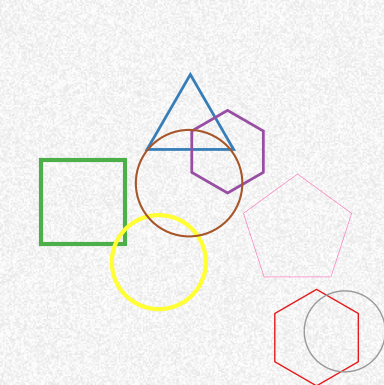[{"shape": "hexagon", "thickness": 1, "radius": 0.63, "center": [0.822, 0.123]}, {"shape": "triangle", "thickness": 2, "radius": 0.65, "center": [0.494, 0.677]}, {"shape": "square", "thickness": 3, "radius": 0.55, "center": [0.216, 0.476]}, {"shape": "hexagon", "thickness": 2, "radius": 0.54, "center": [0.591, 0.606]}, {"shape": "circle", "thickness": 3, "radius": 0.61, "center": [0.413, 0.319]}, {"shape": "circle", "thickness": 1.5, "radius": 0.69, "center": [0.491, 0.524]}, {"shape": "pentagon", "thickness": 0.5, "radius": 0.74, "center": [0.773, 0.4]}, {"shape": "circle", "thickness": 1, "radius": 0.53, "center": [0.895, 0.139]}]